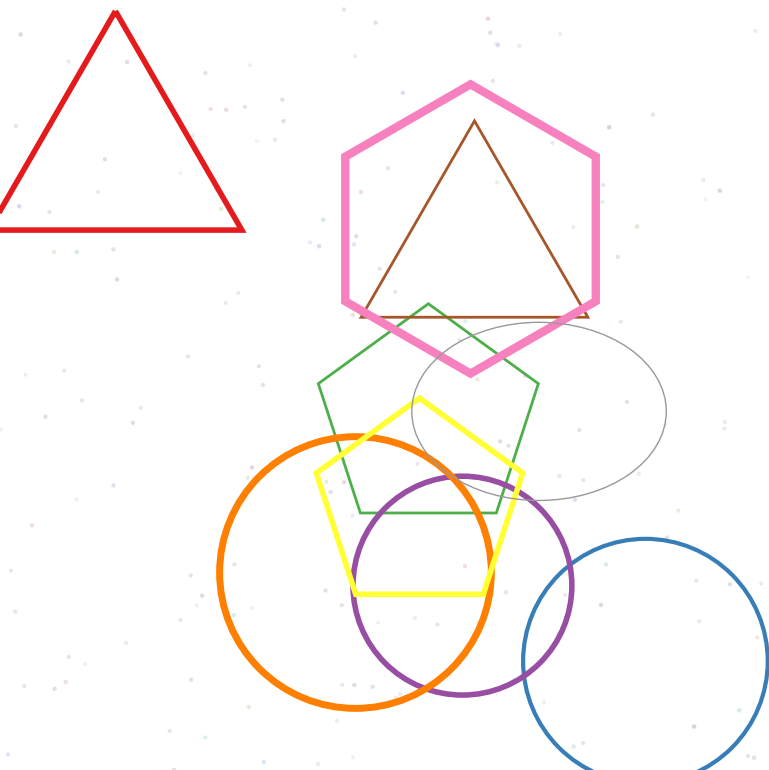[{"shape": "triangle", "thickness": 2, "radius": 0.95, "center": [0.15, 0.796]}, {"shape": "circle", "thickness": 1.5, "radius": 0.79, "center": [0.838, 0.141]}, {"shape": "pentagon", "thickness": 1, "radius": 0.75, "center": [0.556, 0.455]}, {"shape": "circle", "thickness": 2, "radius": 0.71, "center": [0.601, 0.239]}, {"shape": "circle", "thickness": 2.5, "radius": 0.88, "center": [0.462, 0.256]}, {"shape": "pentagon", "thickness": 2, "radius": 0.7, "center": [0.545, 0.342]}, {"shape": "triangle", "thickness": 1, "radius": 0.85, "center": [0.616, 0.673]}, {"shape": "hexagon", "thickness": 3, "radius": 0.94, "center": [0.611, 0.703]}, {"shape": "oval", "thickness": 0.5, "radius": 0.83, "center": [0.7, 0.466]}]